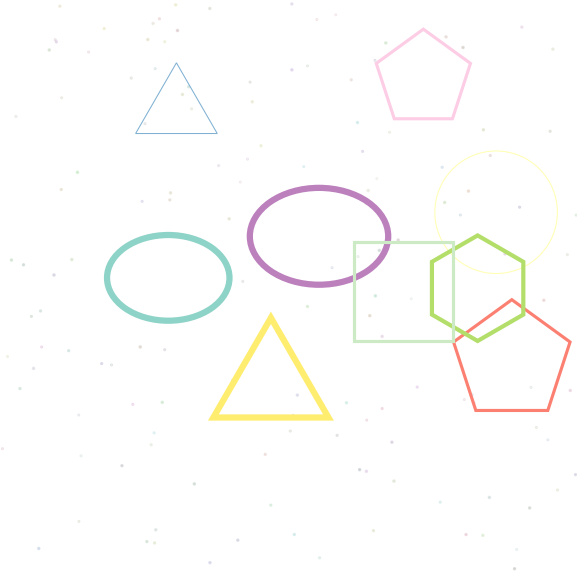[{"shape": "oval", "thickness": 3, "radius": 0.53, "center": [0.291, 0.518]}, {"shape": "circle", "thickness": 0.5, "radius": 0.53, "center": [0.859, 0.632]}, {"shape": "pentagon", "thickness": 1.5, "radius": 0.53, "center": [0.886, 0.374]}, {"shape": "triangle", "thickness": 0.5, "radius": 0.41, "center": [0.306, 0.809]}, {"shape": "hexagon", "thickness": 2, "radius": 0.46, "center": [0.827, 0.5]}, {"shape": "pentagon", "thickness": 1.5, "radius": 0.43, "center": [0.733, 0.863]}, {"shape": "oval", "thickness": 3, "radius": 0.6, "center": [0.552, 0.59]}, {"shape": "square", "thickness": 1.5, "radius": 0.43, "center": [0.699, 0.494]}, {"shape": "triangle", "thickness": 3, "radius": 0.58, "center": [0.469, 0.334]}]